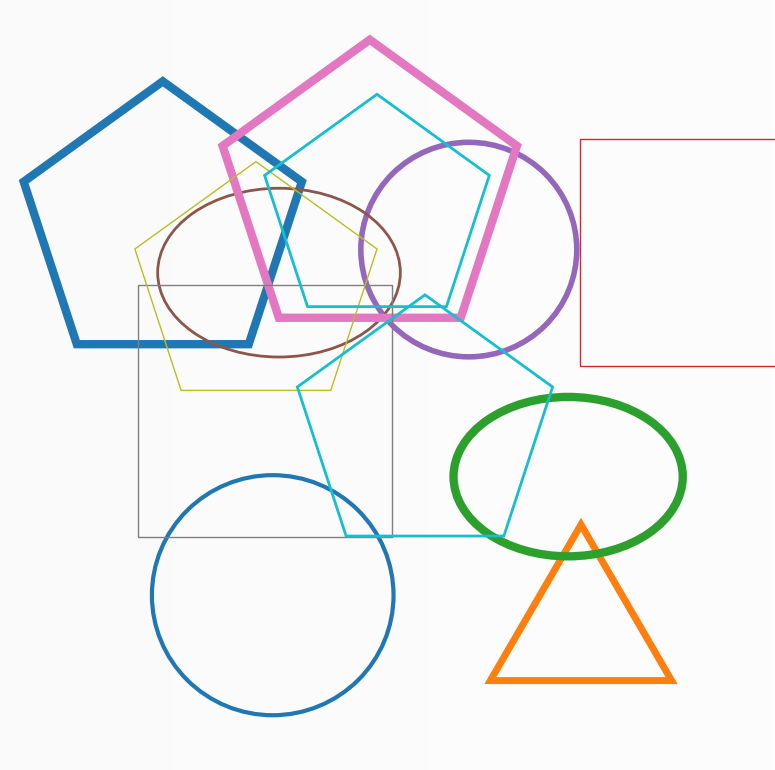[{"shape": "circle", "thickness": 1.5, "radius": 0.78, "center": [0.352, 0.227]}, {"shape": "pentagon", "thickness": 3, "radius": 0.94, "center": [0.21, 0.706]}, {"shape": "triangle", "thickness": 2.5, "radius": 0.68, "center": [0.75, 0.184]}, {"shape": "oval", "thickness": 3, "radius": 0.74, "center": [0.733, 0.381]}, {"shape": "square", "thickness": 0.5, "radius": 0.74, "center": [0.895, 0.672]}, {"shape": "circle", "thickness": 2, "radius": 0.7, "center": [0.605, 0.676]}, {"shape": "oval", "thickness": 1, "radius": 0.78, "center": [0.36, 0.646]}, {"shape": "pentagon", "thickness": 3, "radius": 1.0, "center": [0.477, 0.749]}, {"shape": "square", "thickness": 0.5, "radius": 0.82, "center": [0.342, 0.466]}, {"shape": "pentagon", "thickness": 0.5, "radius": 0.82, "center": [0.33, 0.626]}, {"shape": "pentagon", "thickness": 1, "radius": 0.76, "center": [0.486, 0.725]}, {"shape": "pentagon", "thickness": 1, "radius": 0.87, "center": [0.548, 0.444]}]